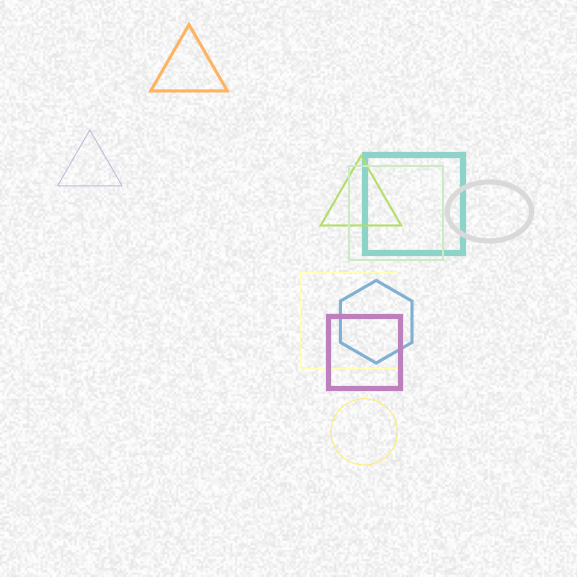[{"shape": "square", "thickness": 3, "radius": 0.42, "center": [0.717, 0.645]}, {"shape": "square", "thickness": 0.5, "radius": 0.42, "center": [0.603, 0.445]}, {"shape": "triangle", "thickness": 0.5, "radius": 0.32, "center": [0.156, 0.71]}, {"shape": "hexagon", "thickness": 1.5, "radius": 0.36, "center": [0.651, 0.442]}, {"shape": "triangle", "thickness": 1.5, "radius": 0.38, "center": [0.327, 0.88]}, {"shape": "triangle", "thickness": 1, "radius": 0.4, "center": [0.625, 0.649]}, {"shape": "oval", "thickness": 2.5, "radius": 0.37, "center": [0.847, 0.633]}, {"shape": "square", "thickness": 2.5, "radius": 0.31, "center": [0.631, 0.39]}, {"shape": "square", "thickness": 1, "radius": 0.41, "center": [0.686, 0.63]}, {"shape": "circle", "thickness": 0.5, "radius": 0.29, "center": [0.631, 0.251]}]